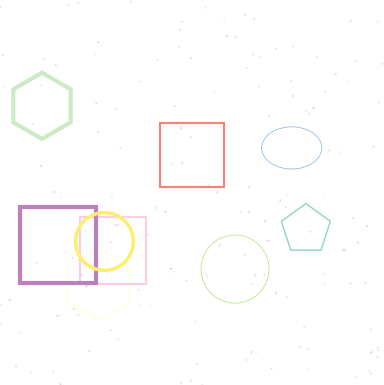[{"shape": "pentagon", "thickness": 1, "radius": 0.33, "center": [0.794, 0.404]}, {"shape": "hexagon", "thickness": 0.5, "radius": 0.47, "center": [0.257, 0.262]}, {"shape": "square", "thickness": 1.5, "radius": 0.41, "center": [0.499, 0.597]}, {"shape": "oval", "thickness": 0.5, "radius": 0.39, "center": [0.758, 0.616]}, {"shape": "circle", "thickness": 0.5, "radius": 0.44, "center": [0.61, 0.301]}, {"shape": "square", "thickness": 1.5, "radius": 0.43, "center": [0.294, 0.349]}, {"shape": "square", "thickness": 3, "radius": 0.49, "center": [0.151, 0.363]}, {"shape": "hexagon", "thickness": 3, "radius": 0.43, "center": [0.109, 0.725]}, {"shape": "circle", "thickness": 2.5, "radius": 0.38, "center": [0.271, 0.373]}]